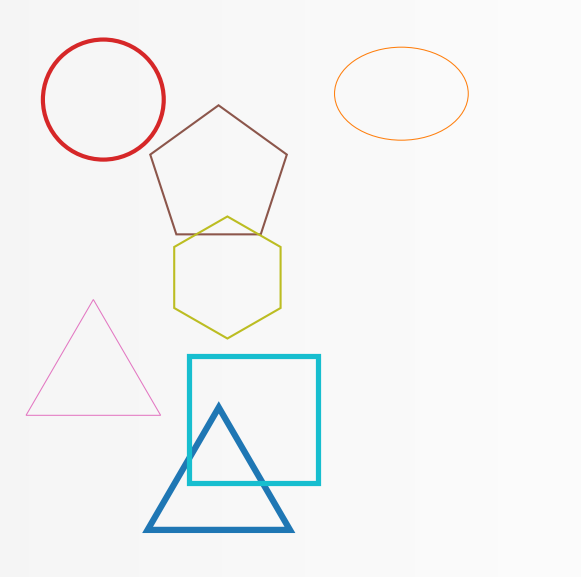[{"shape": "triangle", "thickness": 3, "radius": 0.71, "center": [0.376, 0.152]}, {"shape": "oval", "thickness": 0.5, "radius": 0.58, "center": [0.691, 0.837]}, {"shape": "circle", "thickness": 2, "radius": 0.52, "center": [0.178, 0.827]}, {"shape": "pentagon", "thickness": 1, "radius": 0.62, "center": [0.376, 0.693]}, {"shape": "triangle", "thickness": 0.5, "radius": 0.67, "center": [0.161, 0.347]}, {"shape": "hexagon", "thickness": 1, "radius": 0.53, "center": [0.391, 0.519]}, {"shape": "square", "thickness": 2.5, "radius": 0.55, "center": [0.436, 0.273]}]